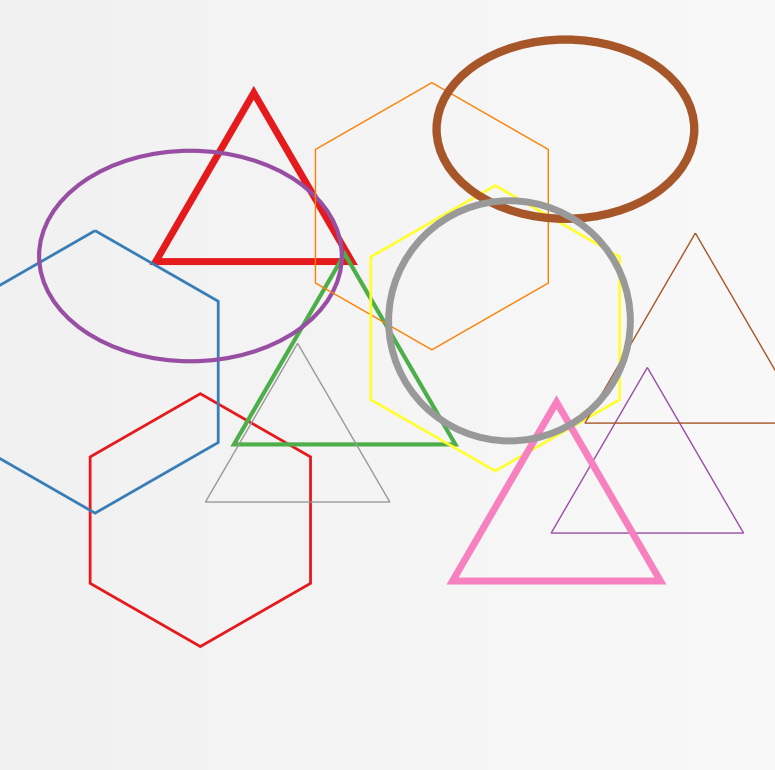[{"shape": "triangle", "thickness": 2.5, "radius": 0.73, "center": [0.327, 0.733]}, {"shape": "hexagon", "thickness": 1, "radius": 0.82, "center": [0.258, 0.325]}, {"shape": "hexagon", "thickness": 1, "radius": 0.92, "center": [0.123, 0.517]}, {"shape": "triangle", "thickness": 1.5, "radius": 0.82, "center": [0.445, 0.505]}, {"shape": "oval", "thickness": 1.5, "radius": 0.98, "center": [0.246, 0.668]}, {"shape": "triangle", "thickness": 0.5, "radius": 0.72, "center": [0.835, 0.379]}, {"shape": "hexagon", "thickness": 0.5, "radius": 0.87, "center": [0.557, 0.719]}, {"shape": "hexagon", "thickness": 1, "radius": 0.93, "center": [0.639, 0.574]}, {"shape": "oval", "thickness": 3, "radius": 0.83, "center": [0.73, 0.832]}, {"shape": "triangle", "thickness": 0.5, "radius": 0.82, "center": [0.897, 0.533]}, {"shape": "triangle", "thickness": 2.5, "radius": 0.77, "center": [0.718, 0.323]}, {"shape": "triangle", "thickness": 0.5, "radius": 0.69, "center": [0.384, 0.417]}, {"shape": "circle", "thickness": 2.5, "radius": 0.78, "center": [0.657, 0.583]}]